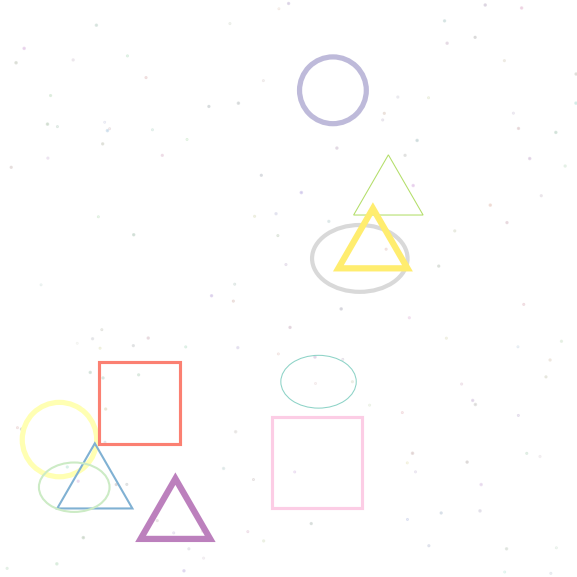[{"shape": "oval", "thickness": 0.5, "radius": 0.33, "center": [0.552, 0.338]}, {"shape": "circle", "thickness": 2.5, "radius": 0.32, "center": [0.103, 0.238]}, {"shape": "circle", "thickness": 2.5, "radius": 0.29, "center": [0.576, 0.843]}, {"shape": "square", "thickness": 1.5, "radius": 0.35, "center": [0.242, 0.302]}, {"shape": "triangle", "thickness": 1, "radius": 0.38, "center": [0.164, 0.156]}, {"shape": "triangle", "thickness": 0.5, "radius": 0.35, "center": [0.672, 0.662]}, {"shape": "square", "thickness": 1.5, "radius": 0.39, "center": [0.549, 0.198]}, {"shape": "oval", "thickness": 2, "radius": 0.41, "center": [0.623, 0.552]}, {"shape": "triangle", "thickness": 3, "radius": 0.35, "center": [0.304, 0.101]}, {"shape": "oval", "thickness": 1, "radius": 0.31, "center": [0.129, 0.155]}, {"shape": "triangle", "thickness": 3, "radius": 0.35, "center": [0.646, 0.569]}]